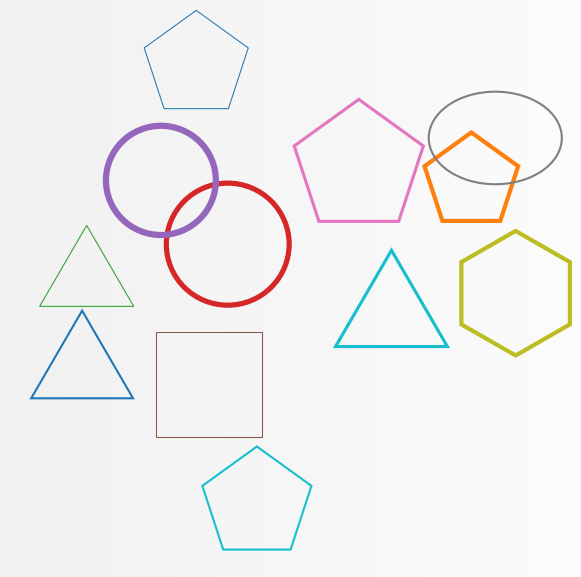[{"shape": "pentagon", "thickness": 0.5, "radius": 0.47, "center": [0.338, 0.887]}, {"shape": "triangle", "thickness": 1, "radius": 0.51, "center": [0.141, 0.36]}, {"shape": "pentagon", "thickness": 2, "radius": 0.42, "center": [0.811, 0.685]}, {"shape": "triangle", "thickness": 0.5, "radius": 0.47, "center": [0.149, 0.515]}, {"shape": "circle", "thickness": 2.5, "radius": 0.53, "center": [0.392, 0.576]}, {"shape": "circle", "thickness": 3, "radius": 0.47, "center": [0.277, 0.687]}, {"shape": "square", "thickness": 0.5, "radius": 0.45, "center": [0.36, 0.333]}, {"shape": "pentagon", "thickness": 1.5, "radius": 0.58, "center": [0.617, 0.71]}, {"shape": "oval", "thickness": 1, "radius": 0.57, "center": [0.852, 0.76]}, {"shape": "hexagon", "thickness": 2, "radius": 0.54, "center": [0.887, 0.491]}, {"shape": "pentagon", "thickness": 1, "radius": 0.49, "center": [0.442, 0.127]}, {"shape": "triangle", "thickness": 1.5, "radius": 0.56, "center": [0.673, 0.455]}]